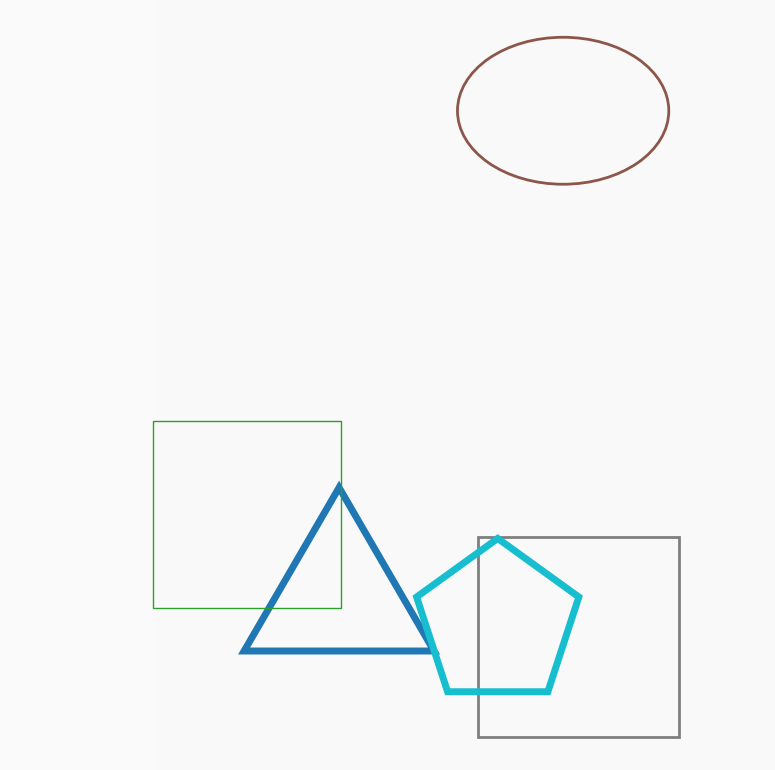[{"shape": "triangle", "thickness": 2.5, "radius": 0.71, "center": [0.438, 0.225]}, {"shape": "square", "thickness": 0.5, "radius": 0.61, "center": [0.319, 0.332]}, {"shape": "oval", "thickness": 1, "radius": 0.68, "center": [0.727, 0.856]}, {"shape": "square", "thickness": 1, "radius": 0.65, "center": [0.746, 0.173]}, {"shape": "pentagon", "thickness": 2.5, "radius": 0.55, "center": [0.642, 0.191]}]